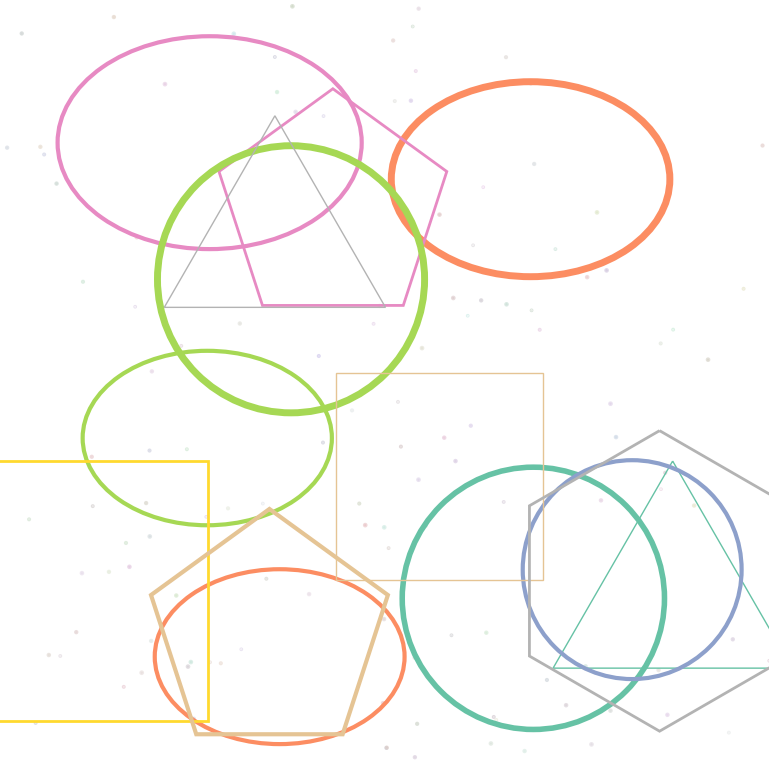[{"shape": "circle", "thickness": 2, "radius": 0.85, "center": [0.693, 0.223]}, {"shape": "triangle", "thickness": 0.5, "radius": 0.9, "center": [0.874, 0.222]}, {"shape": "oval", "thickness": 1.5, "radius": 0.81, "center": [0.363, 0.147]}, {"shape": "oval", "thickness": 2.5, "radius": 0.9, "center": [0.689, 0.767]}, {"shape": "circle", "thickness": 1.5, "radius": 0.71, "center": [0.821, 0.26]}, {"shape": "pentagon", "thickness": 1, "radius": 0.78, "center": [0.432, 0.729]}, {"shape": "oval", "thickness": 1.5, "radius": 0.99, "center": [0.272, 0.815]}, {"shape": "oval", "thickness": 1.5, "radius": 0.81, "center": [0.269, 0.431]}, {"shape": "circle", "thickness": 2.5, "radius": 0.87, "center": [0.378, 0.637]}, {"shape": "square", "thickness": 1, "radius": 0.84, "center": [0.102, 0.232]}, {"shape": "square", "thickness": 0.5, "radius": 0.67, "center": [0.57, 0.381]}, {"shape": "pentagon", "thickness": 1.5, "radius": 0.81, "center": [0.35, 0.177]}, {"shape": "hexagon", "thickness": 1, "radius": 0.98, "center": [0.857, 0.246]}, {"shape": "triangle", "thickness": 0.5, "radius": 0.83, "center": [0.357, 0.684]}]